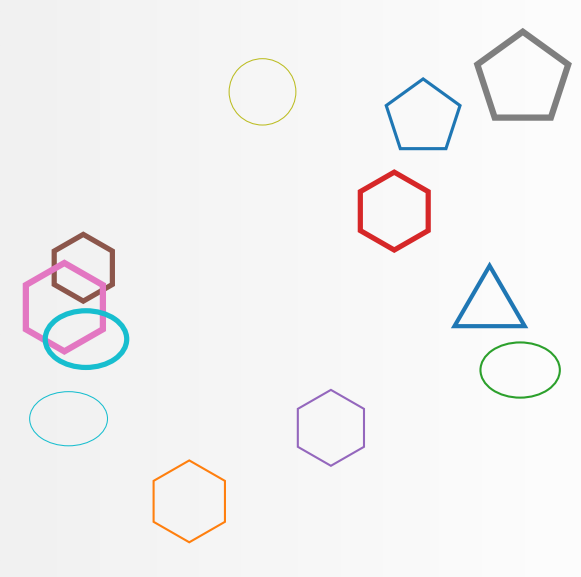[{"shape": "pentagon", "thickness": 1.5, "radius": 0.33, "center": [0.728, 0.796]}, {"shape": "triangle", "thickness": 2, "radius": 0.35, "center": [0.842, 0.469]}, {"shape": "hexagon", "thickness": 1, "radius": 0.35, "center": [0.326, 0.131]}, {"shape": "oval", "thickness": 1, "radius": 0.34, "center": [0.895, 0.358]}, {"shape": "hexagon", "thickness": 2.5, "radius": 0.34, "center": [0.678, 0.634]}, {"shape": "hexagon", "thickness": 1, "radius": 0.33, "center": [0.569, 0.258]}, {"shape": "hexagon", "thickness": 2.5, "radius": 0.29, "center": [0.143, 0.535]}, {"shape": "hexagon", "thickness": 3, "radius": 0.38, "center": [0.111, 0.467]}, {"shape": "pentagon", "thickness": 3, "radius": 0.41, "center": [0.899, 0.862]}, {"shape": "circle", "thickness": 0.5, "radius": 0.29, "center": [0.452, 0.84]}, {"shape": "oval", "thickness": 0.5, "radius": 0.33, "center": [0.118, 0.274]}, {"shape": "oval", "thickness": 2.5, "radius": 0.35, "center": [0.148, 0.412]}]